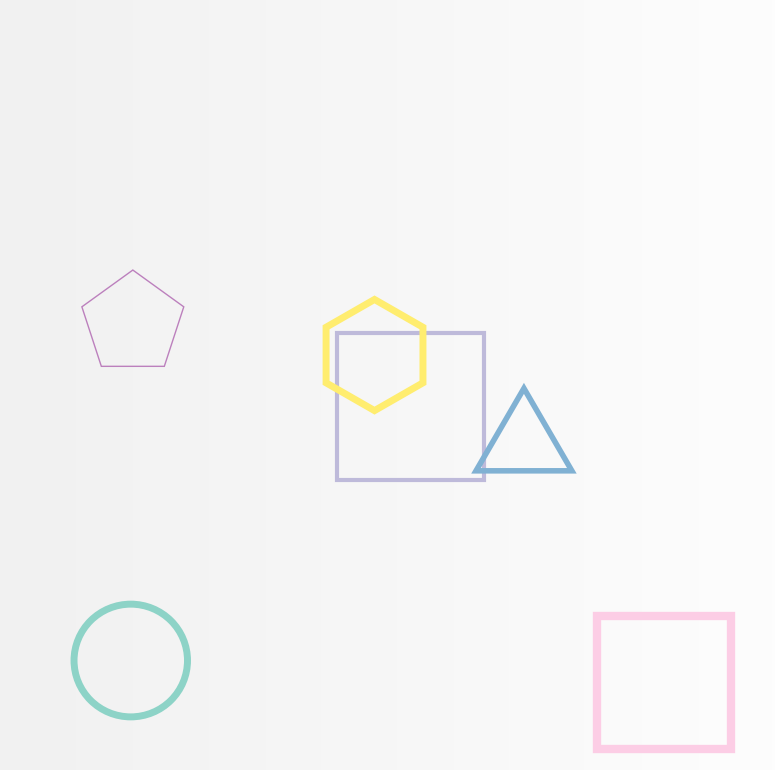[{"shape": "circle", "thickness": 2.5, "radius": 0.37, "center": [0.169, 0.142]}, {"shape": "square", "thickness": 1.5, "radius": 0.48, "center": [0.53, 0.472]}, {"shape": "triangle", "thickness": 2, "radius": 0.36, "center": [0.676, 0.424]}, {"shape": "square", "thickness": 3, "radius": 0.43, "center": [0.856, 0.114]}, {"shape": "pentagon", "thickness": 0.5, "radius": 0.35, "center": [0.171, 0.58]}, {"shape": "hexagon", "thickness": 2.5, "radius": 0.36, "center": [0.483, 0.539]}]